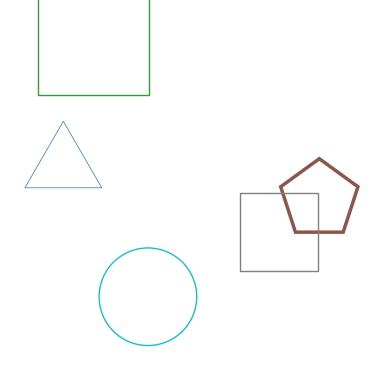[{"shape": "triangle", "thickness": 0.5, "radius": 0.58, "center": [0.165, 0.57]}, {"shape": "square", "thickness": 1, "radius": 0.72, "center": [0.243, 0.898]}, {"shape": "pentagon", "thickness": 2.5, "radius": 0.53, "center": [0.829, 0.482]}, {"shape": "square", "thickness": 1, "radius": 0.51, "center": [0.725, 0.397]}, {"shape": "circle", "thickness": 1, "radius": 0.63, "center": [0.384, 0.229]}]